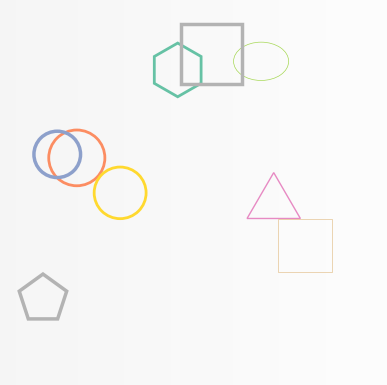[{"shape": "hexagon", "thickness": 2, "radius": 0.35, "center": [0.459, 0.818]}, {"shape": "circle", "thickness": 2, "radius": 0.36, "center": [0.198, 0.59]}, {"shape": "circle", "thickness": 2.5, "radius": 0.3, "center": [0.148, 0.599]}, {"shape": "triangle", "thickness": 1, "radius": 0.4, "center": [0.706, 0.472]}, {"shape": "oval", "thickness": 0.5, "radius": 0.36, "center": [0.674, 0.841]}, {"shape": "circle", "thickness": 2, "radius": 0.34, "center": [0.31, 0.499]}, {"shape": "square", "thickness": 0.5, "radius": 0.35, "center": [0.787, 0.363]}, {"shape": "pentagon", "thickness": 2.5, "radius": 0.32, "center": [0.111, 0.224]}, {"shape": "square", "thickness": 2.5, "radius": 0.39, "center": [0.546, 0.86]}]